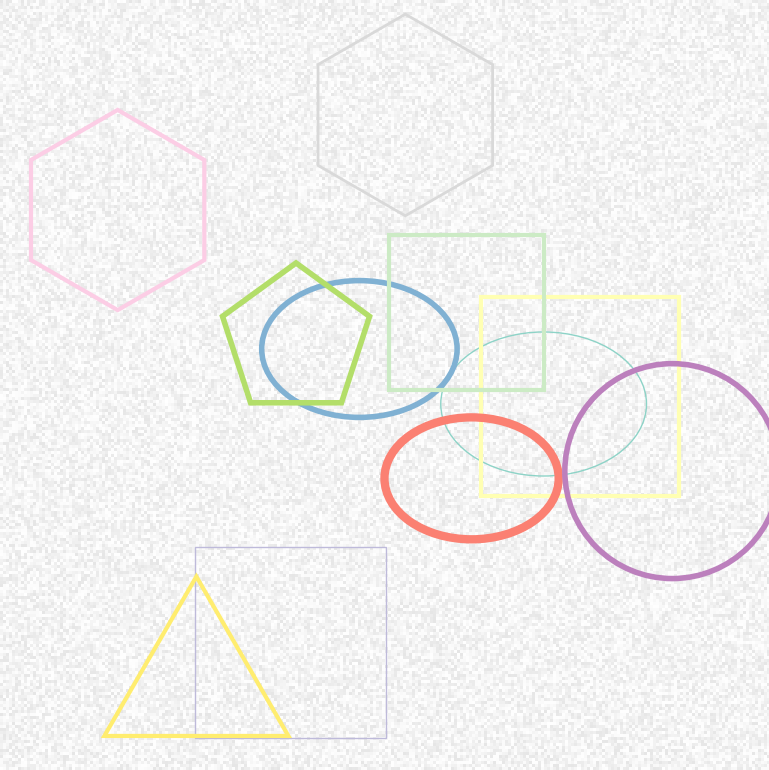[{"shape": "oval", "thickness": 0.5, "radius": 0.67, "center": [0.706, 0.475]}, {"shape": "square", "thickness": 1.5, "radius": 0.65, "center": [0.753, 0.485]}, {"shape": "square", "thickness": 0.5, "radius": 0.62, "center": [0.377, 0.166]}, {"shape": "oval", "thickness": 3, "radius": 0.57, "center": [0.612, 0.379]}, {"shape": "oval", "thickness": 2, "radius": 0.63, "center": [0.467, 0.547]}, {"shape": "pentagon", "thickness": 2, "radius": 0.5, "center": [0.384, 0.558]}, {"shape": "hexagon", "thickness": 1.5, "radius": 0.65, "center": [0.153, 0.727]}, {"shape": "hexagon", "thickness": 1, "radius": 0.65, "center": [0.526, 0.851]}, {"shape": "circle", "thickness": 2, "radius": 0.7, "center": [0.873, 0.388]}, {"shape": "square", "thickness": 1.5, "radius": 0.5, "center": [0.606, 0.594]}, {"shape": "triangle", "thickness": 1.5, "radius": 0.69, "center": [0.255, 0.113]}]